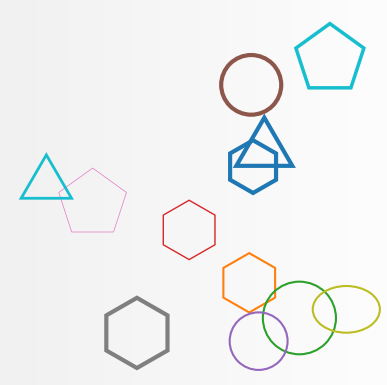[{"shape": "hexagon", "thickness": 3, "radius": 0.34, "center": [0.653, 0.567]}, {"shape": "triangle", "thickness": 3, "radius": 0.42, "center": [0.682, 0.611]}, {"shape": "hexagon", "thickness": 1.5, "radius": 0.39, "center": [0.643, 0.265]}, {"shape": "circle", "thickness": 1.5, "radius": 0.47, "center": [0.773, 0.174]}, {"shape": "hexagon", "thickness": 1, "radius": 0.39, "center": [0.488, 0.403]}, {"shape": "circle", "thickness": 1.5, "radius": 0.37, "center": [0.667, 0.114]}, {"shape": "circle", "thickness": 3, "radius": 0.39, "center": [0.648, 0.78]}, {"shape": "pentagon", "thickness": 0.5, "radius": 0.46, "center": [0.239, 0.472]}, {"shape": "hexagon", "thickness": 3, "radius": 0.46, "center": [0.353, 0.135]}, {"shape": "oval", "thickness": 1.5, "radius": 0.43, "center": [0.894, 0.196]}, {"shape": "triangle", "thickness": 2, "radius": 0.38, "center": [0.12, 0.523]}, {"shape": "pentagon", "thickness": 2.5, "radius": 0.46, "center": [0.851, 0.846]}]